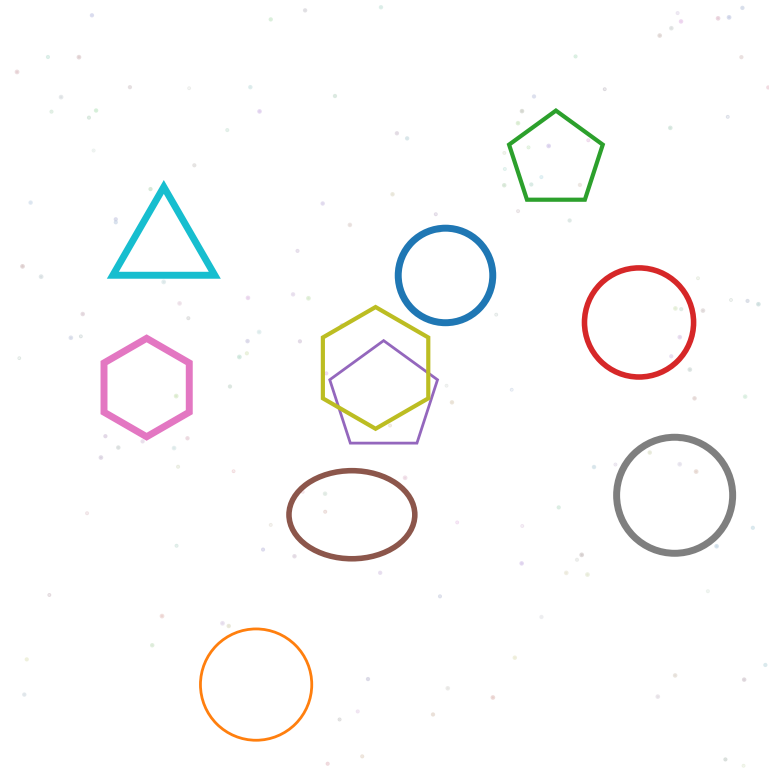[{"shape": "circle", "thickness": 2.5, "radius": 0.31, "center": [0.579, 0.642]}, {"shape": "circle", "thickness": 1, "radius": 0.36, "center": [0.333, 0.111]}, {"shape": "pentagon", "thickness": 1.5, "radius": 0.32, "center": [0.722, 0.792]}, {"shape": "circle", "thickness": 2, "radius": 0.35, "center": [0.83, 0.581]}, {"shape": "pentagon", "thickness": 1, "radius": 0.37, "center": [0.498, 0.484]}, {"shape": "oval", "thickness": 2, "radius": 0.41, "center": [0.457, 0.332]}, {"shape": "hexagon", "thickness": 2.5, "radius": 0.32, "center": [0.19, 0.497]}, {"shape": "circle", "thickness": 2.5, "radius": 0.38, "center": [0.876, 0.357]}, {"shape": "hexagon", "thickness": 1.5, "radius": 0.4, "center": [0.488, 0.522]}, {"shape": "triangle", "thickness": 2.5, "radius": 0.38, "center": [0.213, 0.681]}]